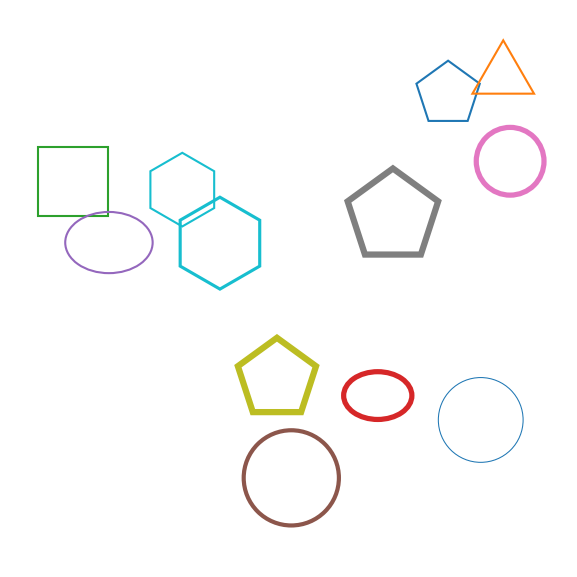[{"shape": "circle", "thickness": 0.5, "radius": 0.37, "center": [0.832, 0.272]}, {"shape": "pentagon", "thickness": 1, "radius": 0.29, "center": [0.776, 0.836]}, {"shape": "triangle", "thickness": 1, "radius": 0.31, "center": [0.871, 0.868]}, {"shape": "square", "thickness": 1, "radius": 0.3, "center": [0.126, 0.684]}, {"shape": "oval", "thickness": 2.5, "radius": 0.3, "center": [0.654, 0.314]}, {"shape": "oval", "thickness": 1, "radius": 0.38, "center": [0.189, 0.579]}, {"shape": "circle", "thickness": 2, "radius": 0.41, "center": [0.504, 0.172]}, {"shape": "circle", "thickness": 2.5, "radius": 0.29, "center": [0.883, 0.72]}, {"shape": "pentagon", "thickness": 3, "radius": 0.41, "center": [0.68, 0.625]}, {"shape": "pentagon", "thickness": 3, "radius": 0.36, "center": [0.48, 0.343]}, {"shape": "hexagon", "thickness": 1, "radius": 0.32, "center": [0.316, 0.671]}, {"shape": "hexagon", "thickness": 1.5, "radius": 0.4, "center": [0.381, 0.578]}]